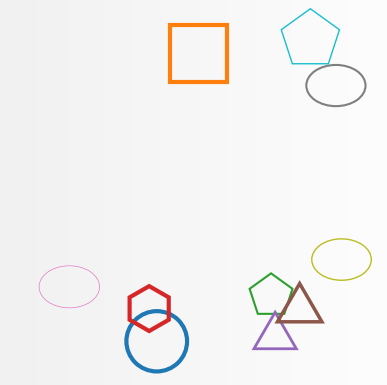[{"shape": "circle", "thickness": 3, "radius": 0.39, "center": [0.404, 0.114]}, {"shape": "square", "thickness": 3, "radius": 0.37, "center": [0.512, 0.862]}, {"shape": "pentagon", "thickness": 1.5, "radius": 0.29, "center": [0.7, 0.232]}, {"shape": "hexagon", "thickness": 3, "radius": 0.29, "center": [0.385, 0.199]}, {"shape": "triangle", "thickness": 2, "radius": 0.32, "center": [0.71, 0.126]}, {"shape": "triangle", "thickness": 2.5, "radius": 0.33, "center": [0.773, 0.197]}, {"shape": "oval", "thickness": 0.5, "radius": 0.39, "center": [0.179, 0.255]}, {"shape": "oval", "thickness": 1.5, "radius": 0.38, "center": [0.867, 0.778]}, {"shape": "oval", "thickness": 1, "radius": 0.38, "center": [0.881, 0.326]}, {"shape": "pentagon", "thickness": 1, "radius": 0.39, "center": [0.801, 0.898]}]